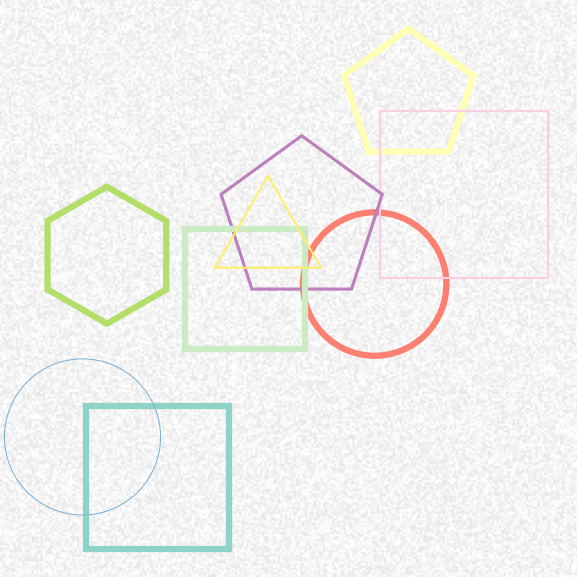[{"shape": "square", "thickness": 3, "radius": 0.62, "center": [0.273, 0.172]}, {"shape": "pentagon", "thickness": 3, "radius": 0.59, "center": [0.708, 0.832]}, {"shape": "circle", "thickness": 3, "radius": 0.62, "center": [0.649, 0.507]}, {"shape": "circle", "thickness": 0.5, "radius": 0.68, "center": [0.143, 0.243]}, {"shape": "hexagon", "thickness": 3, "radius": 0.59, "center": [0.185, 0.557]}, {"shape": "square", "thickness": 1, "radius": 0.72, "center": [0.803, 0.662]}, {"shape": "pentagon", "thickness": 1.5, "radius": 0.73, "center": [0.522, 0.617]}, {"shape": "square", "thickness": 3, "radius": 0.52, "center": [0.424, 0.499]}, {"shape": "triangle", "thickness": 1, "radius": 0.53, "center": [0.464, 0.589]}]